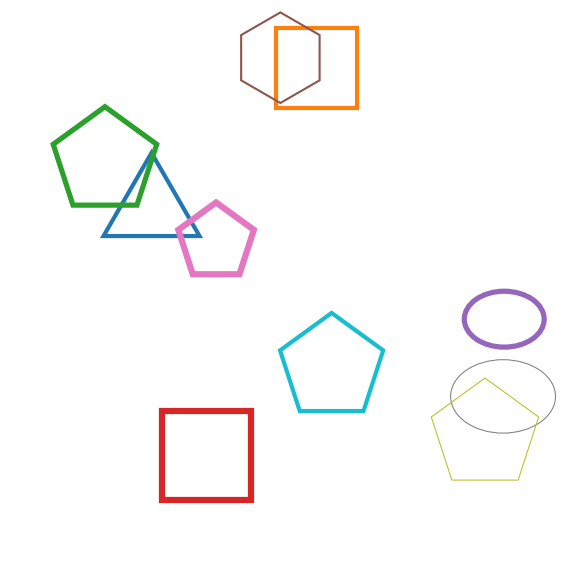[{"shape": "triangle", "thickness": 2, "radius": 0.48, "center": [0.262, 0.638]}, {"shape": "square", "thickness": 2, "radius": 0.35, "center": [0.548, 0.881]}, {"shape": "pentagon", "thickness": 2.5, "radius": 0.47, "center": [0.182, 0.72]}, {"shape": "square", "thickness": 3, "radius": 0.38, "center": [0.358, 0.21]}, {"shape": "oval", "thickness": 2.5, "radius": 0.35, "center": [0.873, 0.446]}, {"shape": "hexagon", "thickness": 1, "radius": 0.39, "center": [0.485, 0.899]}, {"shape": "pentagon", "thickness": 3, "radius": 0.34, "center": [0.374, 0.58]}, {"shape": "oval", "thickness": 0.5, "radius": 0.45, "center": [0.871, 0.313]}, {"shape": "pentagon", "thickness": 0.5, "radius": 0.49, "center": [0.84, 0.247]}, {"shape": "pentagon", "thickness": 2, "radius": 0.47, "center": [0.574, 0.363]}]